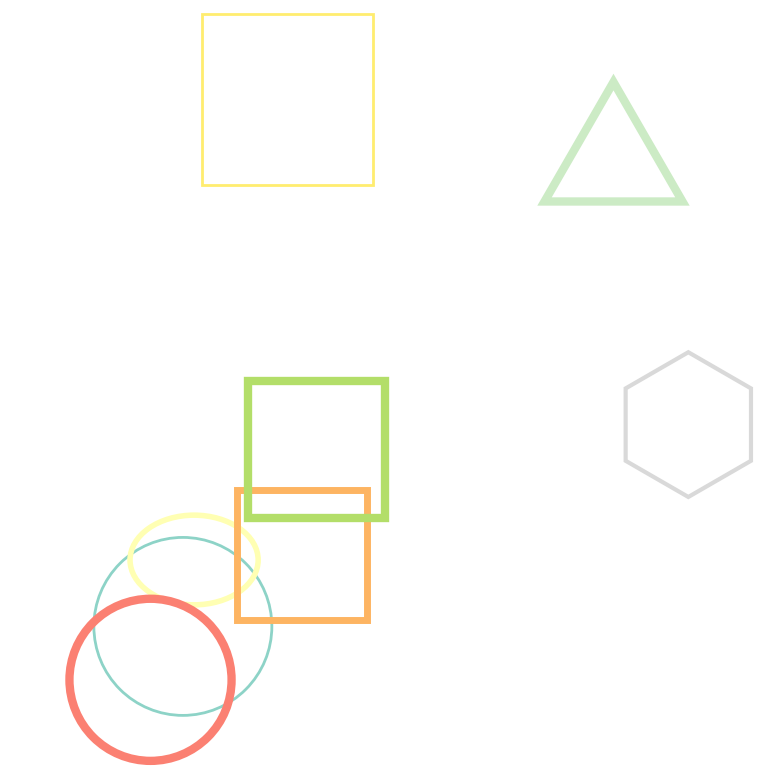[{"shape": "circle", "thickness": 1, "radius": 0.58, "center": [0.237, 0.186]}, {"shape": "oval", "thickness": 2, "radius": 0.42, "center": [0.252, 0.273]}, {"shape": "circle", "thickness": 3, "radius": 0.53, "center": [0.195, 0.117]}, {"shape": "square", "thickness": 2.5, "radius": 0.42, "center": [0.393, 0.279]}, {"shape": "square", "thickness": 3, "radius": 0.45, "center": [0.411, 0.416]}, {"shape": "hexagon", "thickness": 1.5, "radius": 0.47, "center": [0.894, 0.449]}, {"shape": "triangle", "thickness": 3, "radius": 0.52, "center": [0.797, 0.79]}, {"shape": "square", "thickness": 1, "radius": 0.56, "center": [0.373, 0.87]}]